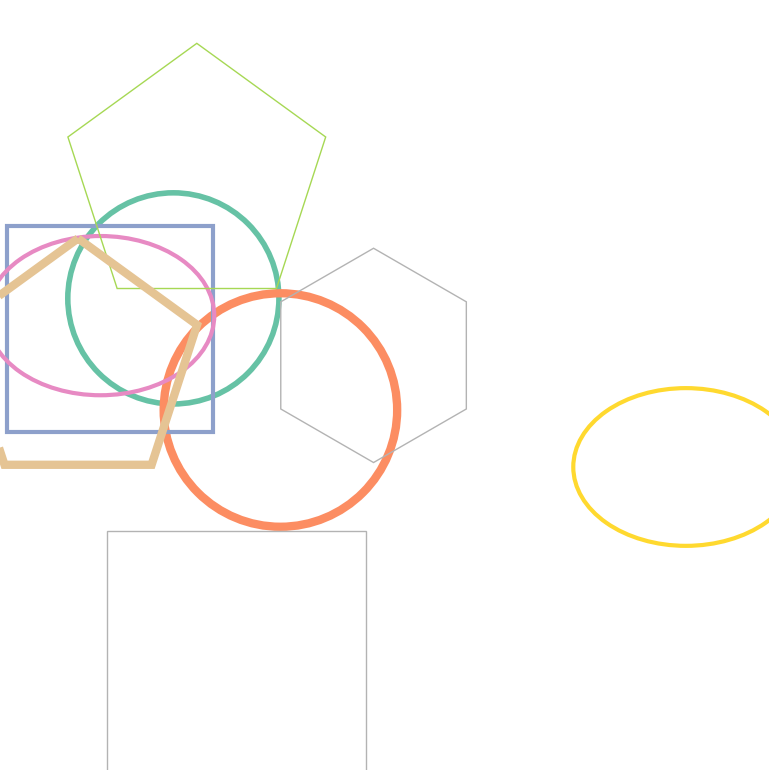[{"shape": "circle", "thickness": 2, "radius": 0.69, "center": [0.225, 0.612]}, {"shape": "circle", "thickness": 3, "radius": 0.76, "center": [0.364, 0.468]}, {"shape": "square", "thickness": 1.5, "radius": 0.67, "center": [0.143, 0.573]}, {"shape": "oval", "thickness": 1.5, "radius": 0.74, "center": [0.131, 0.59]}, {"shape": "pentagon", "thickness": 0.5, "radius": 0.88, "center": [0.256, 0.768]}, {"shape": "oval", "thickness": 1.5, "radius": 0.73, "center": [0.891, 0.394]}, {"shape": "pentagon", "thickness": 3, "radius": 0.81, "center": [0.101, 0.528]}, {"shape": "hexagon", "thickness": 0.5, "radius": 0.7, "center": [0.485, 0.538]}, {"shape": "square", "thickness": 0.5, "radius": 0.84, "center": [0.307, 0.142]}]